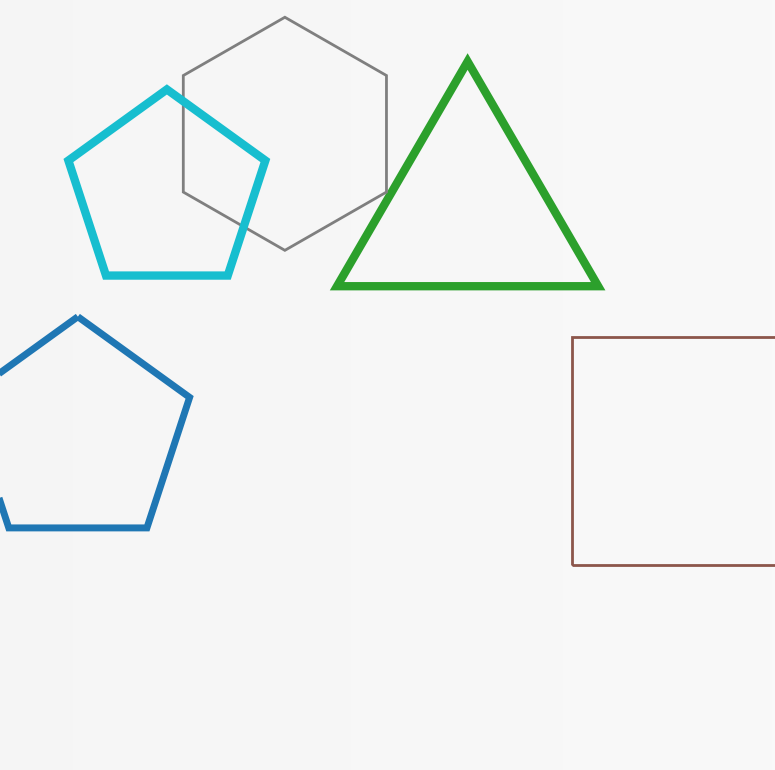[{"shape": "pentagon", "thickness": 2.5, "radius": 0.76, "center": [0.1, 0.437]}, {"shape": "triangle", "thickness": 3, "radius": 0.97, "center": [0.603, 0.726]}, {"shape": "square", "thickness": 1, "radius": 0.74, "center": [0.886, 0.414]}, {"shape": "hexagon", "thickness": 1, "radius": 0.76, "center": [0.368, 0.826]}, {"shape": "pentagon", "thickness": 3, "radius": 0.67, "center": [0.215, 0.75]}]